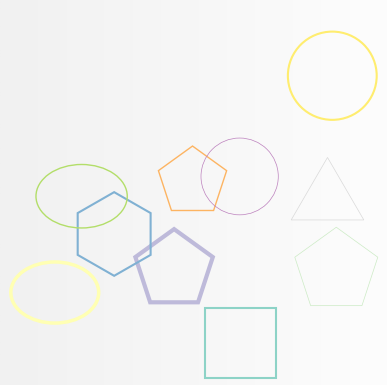[{"shape": "square", "thickness": 1.5, "radius": 0.45, "center": [0.621, 0.109]}, {"shape": "oval", "thickness": 2.5, "radius": 0.57, "center": [0.141, 0.24]}, {"shape": "pentagon", "thickness": 3, "radius": 0.53, "center": [0.449, 0.3]}, {"shape": "hexagon", "thickness": 1.5, "radius": 0.54, "center": [0.295, 0.392]}, {"shape": "pentagon", "thickness": 1, "radius": 0.46, "center": [0.497, 0.528]}, {"shape": "oval", "thickness": 1, "radius": 0.59, "center": [0.211, 0.49]}, {"shape": "triangle", "thickness": 0.5, "radius": 0.54, "center": [0.845, 0.483]}, {"shape": "circle", "thickness": 0.5, "radius": 0.5, "center": [0.618, 0.542]}, {"shape": "pentagon", "thickness": 0.5, "radius": 0.56, "center": [0.868, 0.297]}, {"shape": "circle", "thickness": 1.5, "radius": 0.57, "center": [0.858, 0.803]}]